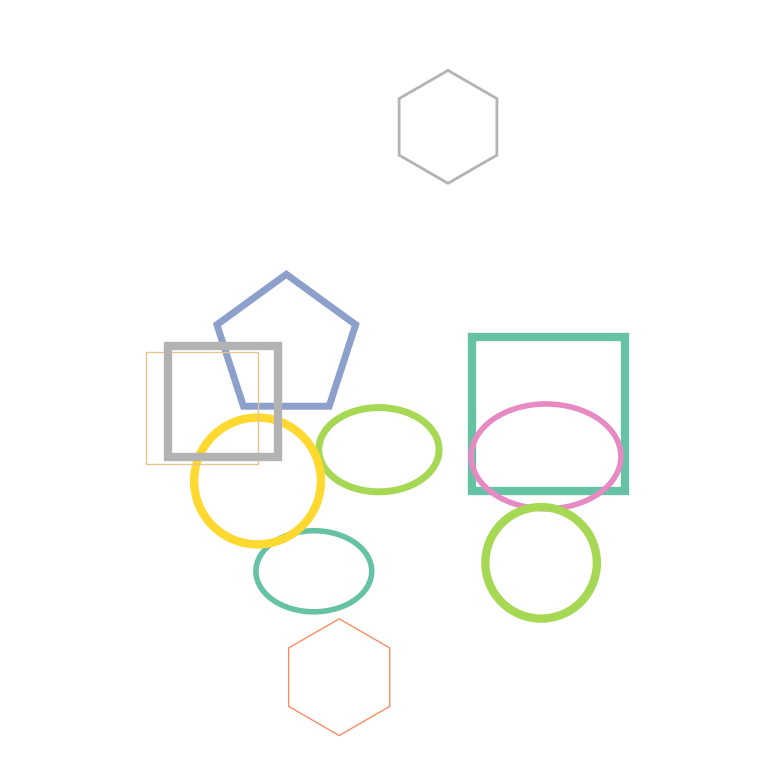[{"shape": "oval", "thickness": 2, "radius": 0.38, "center": [0.408, 0.258]}, {"shape": "square", "thickness": 3, "radius": 0.5, "center": [0.713, 0.462]}, {"shape": "hexagon", "thickness": 0.5, "radius": 0.38, "center": [0.441, 0.121]}, {"shape": "pentagon", "thickness": 2.5, "radius": 0.47, "center": [0.372, 0.549]}, {"shape": "oval", "thickness": 2, "radius": 0.49, "center": [0.709, 0.407]}, {"shape": "circle", "thickness": 3, "radius": 0.36, "center": [0.703, 0.269]}, {"shape": "oval", "thickness": 2.5, "radius": 0.39, "center": [0.492, 0.416]}, {"shape": "circle", "thickness": 3, "radius": 0.41, "center": [0.334, 0.375]}, {"shape": "square", "thickness": 0.5, "radius": 0.36, "center": [0.263, 0.47]}, {"shape": "square", "thickness": 3, "radius": 0.36, "center": [0.29, 0.479]}, {"shape": "hexagon", "thickness": 1, "radius": 0.37, "center": [0.582, 0.835]}]